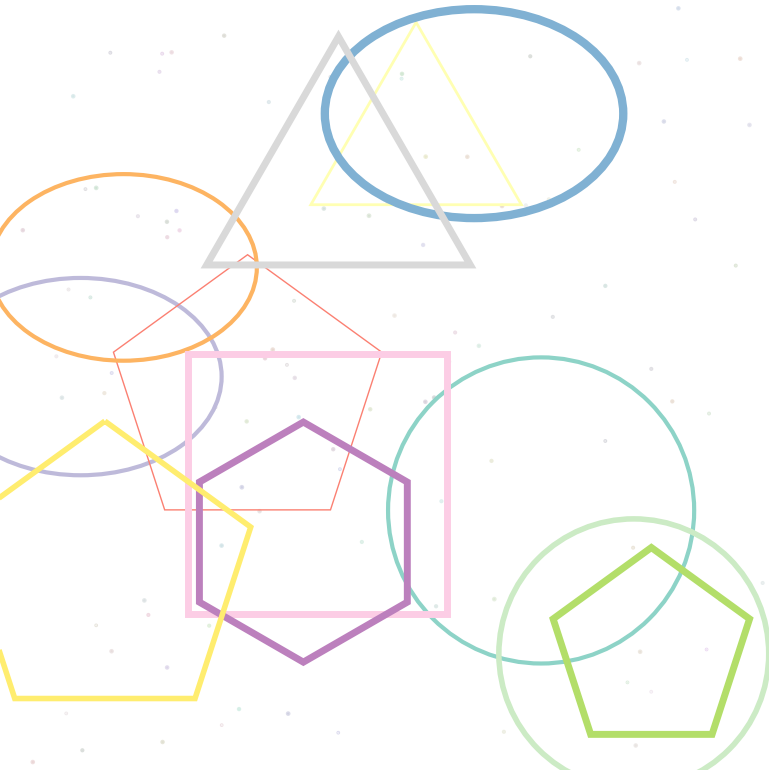[{"shape": "circle", "thickness": 1.5, "radius": 0.99, "center": [0.703, 0.337]}, {"shape": "triangle", "thickness": 1, "radius": 0.79, "center": [0.54, 0.813]}, {"shape": "oval", "thickness": 1.5, "radius": 0.92, "center": [0.105, 0.511]}, {"shape": "pentagon", "thickness": 0.5, "radius": 0.92, "center": [0.322, 0.486]}, {"shape": "oval", "thickness": 3, "radius": 0.97, "center": [0.616, 0.852]}, {"shape": "oval", "thickness": 1.5, "radius": 0.87, "center": [0.16, 0.653]}, {"shape": "pentagon", "thickness": 2.5, "radius": 0.67, "center": [0.846, 0.155]}, {"shape": "square", "thickness": 2.5, "radius": 0.84, "center": [0.413, 0.372]}, {"shape": "triangle", "thickness": 2.5, "radius": 0.99, "center": [0.44, 0.755]}, {"shape": "hexagon", "thickness": 2.5, "radius": 0.78, "center": [0.394, 0.296]}, {"shape": "circle", "thickness": 2, "radius": 0.88, "center": [0.823, 0.151]}, {"shape": "pentagon", "thickness": 2, "radius": 1.0, "center": [0.136, 0.254]}]